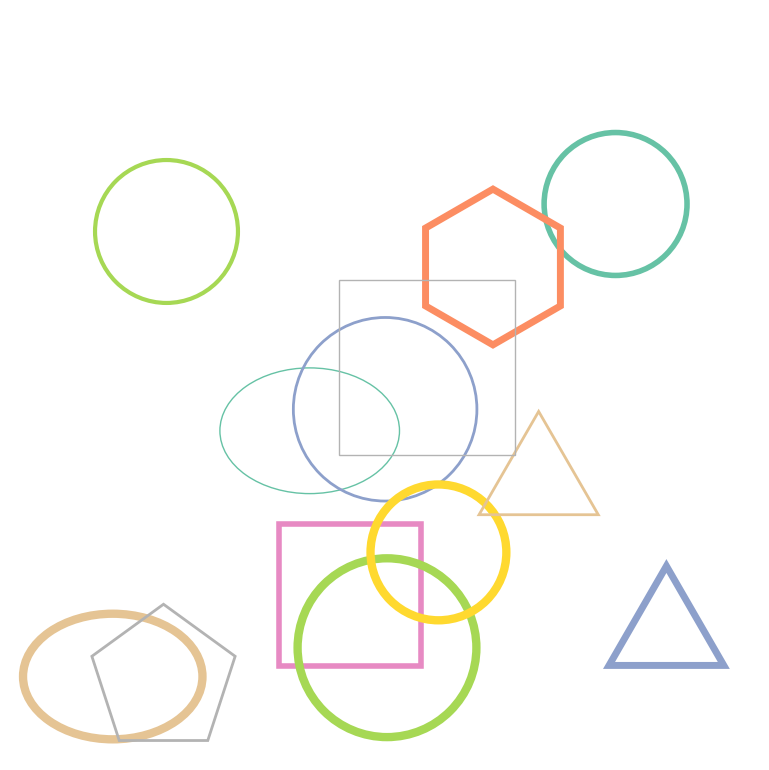[{"shape": "oval", "thickness": 0.5, "radius": 0.58, "center": [0.402, 0.441]}, {"shape": "circle", "thickness": 2, "radius": 0.46, "center": [0.799, 0.735]}, {"shape": "hexagon", "thickness": 2.5, "radius": 0.51, "center": [0.64, 0.653]}, {"shape": "circle", "thickness": 1, "radius": 0.6, "center": [0.5, 0.468]}, {"shape": "triangle", "thickness": 2.5, "radius": 0.43, "center": [0.865, 0.179]}, {"shape": "square", "thickness": 2, "radius": 0.46, "center": [0.454, 0.227]}, {"shape": "circle", "thickness": 3, "radius": 0.58, "center": [0.503, 0.159]}, {"shape": "circle", "thickness": 1.5, "radius": 0.46, "center": [0.216, 0.699]}, {"shape": "circle", "thickness": 3, "radius": 0.44, "center": [0.569, 0.283]}, {"shape": "triangle", "thickness": 1, "radius": 0.45, "center": [0.7, 0.376]}, {"shape": "oval", "thickness": 3, "radius": 0.58, "center": [0.146, 0.121]}, {"shape": "square", "thickness": 0.5, "radius": 0.57, "center": [0.555, 0.523]}, {"shape": "pentagon", "thickness": 1, "radius": 0.49, "center": [0.212, 0.117]}]